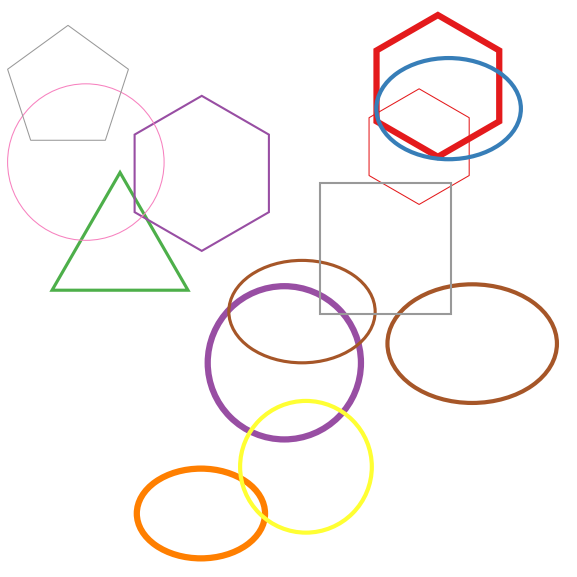[{"shape": "hexagon", "thickness": 0.5, "radius": 0.5, "center": [0.726, 0.745]}, {"shape": "hexagon", "thickness": 3, "radius": 0.61, "center": [0.758, 0.85]}, {"shape": "oval", "thickness": 2, "radius": 0.63, "center": [0.777, 0.811]}, {"shape": "triangle", "thickness": 1.5, "radius": 0.68, "center": [0.208, 0.565]}, {"shape": "circle", "thickness": 3, "radius": 0.66, "center": [0.492, 0.371]}, {"shape": "hexagon", "thickness": 1, "radius": 0.67, "center": [0.349, 0.699]}, {"shape": "oval", "thickness": 3, "radius": 0.56, "center": [0.348, 0.11]}, {"shape": "circle", "thickness": 2, "radius": 0.57, "center": [0.53, 0.191]}, {"shape": "oval", "thickness": 2, "radius": 0.73, "center": [0.818, 0.404]}, {"shape": "oval", "thickness": 1.5, "radius": 0.63, "center": [0.523, 0.46]}, {"shape": "circle", "thickness": 0.5, "radius": 0.68, "center": [0.149, 0.718]}, {"shape": "pentagon", "thickness": 0.5, "radius": 0.55, "center": [0.118, 0.845]}, {"shape": "square", "thickness": 1, "radius": 0.57, "center": [0.668, 0.568]}]